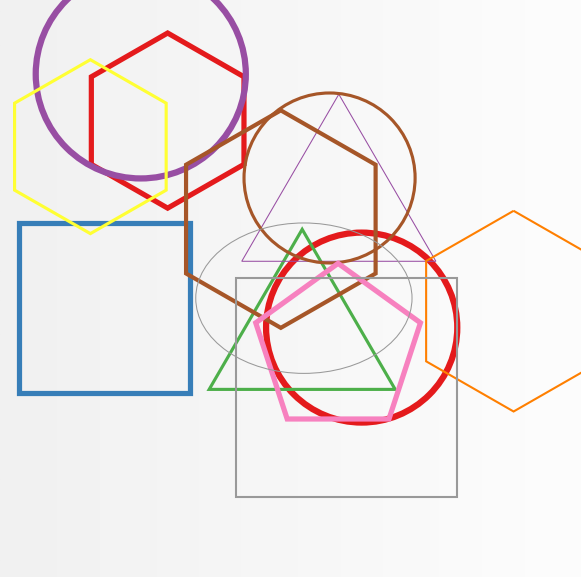[{"shape": "hexagon", "thickness": 2.5, "radius": 0.76, "center": [0.288, 0.79]}, {"shape": "circle", "thickness": 3, "radius": 0.82, "center": [0.622, 0.432]}, {"shape": "square", "thickness": 2.5, "radius": 0.74, "center": [0.18, 0.466]}, {"shape": "triangle", "thickness": 1.5, "radius": 0.92, "center": [0.52, 0.417]}, {"shape": "circle", "thickness": 3, "radius": 0.9, "center": [0.242, 0.871]}, {"shape": "triangle", "thickness": 0.5, "radius": 0.96, "center": [0.583, 0.643]}, {"shape": "hexagon", "thickness": 1, "radius": 0.87, "center": [0.884, 0.46]}, {"shape": "hexagon", "thickness": 1.5, "radius": 0.75, "center": [0.155, 0.745]}, {"shape": "circle", "thickness": 1.5, "radius": 0.74, "center": [0.567, 0.691]}, {"shape": "hexagon", "thickness": 2, "radius": 0.94, "center": [0.483, 0.62]}, {"shape": "pentagon", "thickness": 2.5, "radius": 0.74, "center": [0.582, 0.394]}, {"shape": "square", "thickness": 1, "radius": 0.95, "center": [0.596, 0.328]}, {"shape": "oval", "thickness": 0.5, "radius": 0.93, "center": [0.523, 0.483]}]